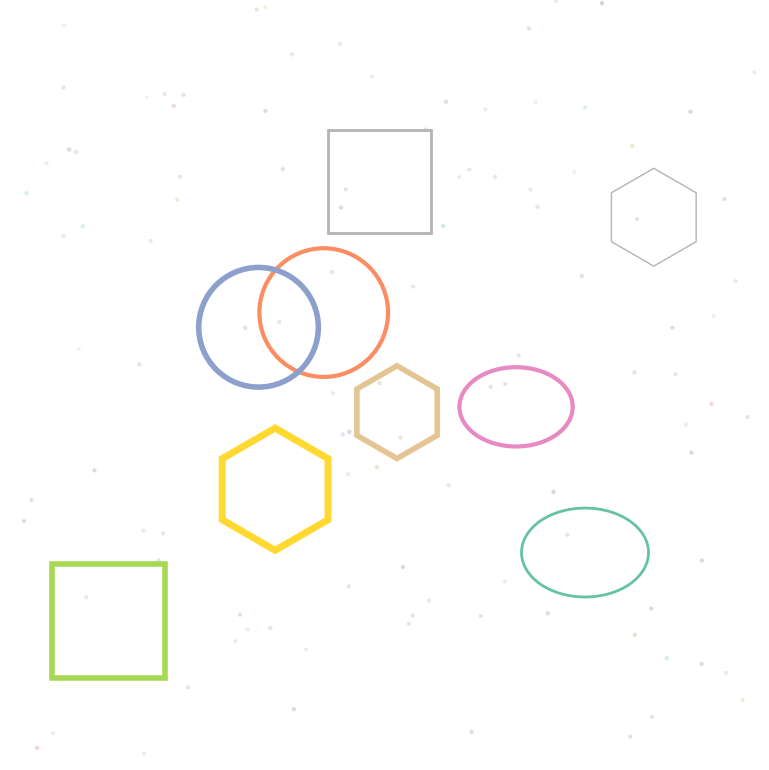[{"shape": "oval", "thickness": 1, "radius": 0.41, "center": [0.76, 0.282]}, {"shape": "circle", "thickness": 1.5, "radius": 0.42, "center": [0.42, 0.594]}, {"shape": "circle", "thickness": 2, "radius": 0.39, "center": [0.336, 0.575]}, {"shape": "oval", "thickness": 1.5, "radius": 0.37, "center": [0.67, 0.472]}, {"shape": "square", "thickness": 2, "radius": 0.37, "center": [0.141, 0.194]}, {"shape": "hexagon", "thickness": 2.5, "radius": 0.4, "center": [0.357, 0.365]}, {"shape": "hexagon", "thickness": 2, "radius": 0.3, "center": [0.516, 0.465]}, {"shape": "hexagon", "thickness": 0.5, "radius": 0.32, "center": [0.849, 0.718]}, {"shape": "square", "thickness": 1, "radius": 0.33, "center": [0.493, 0.765]}]